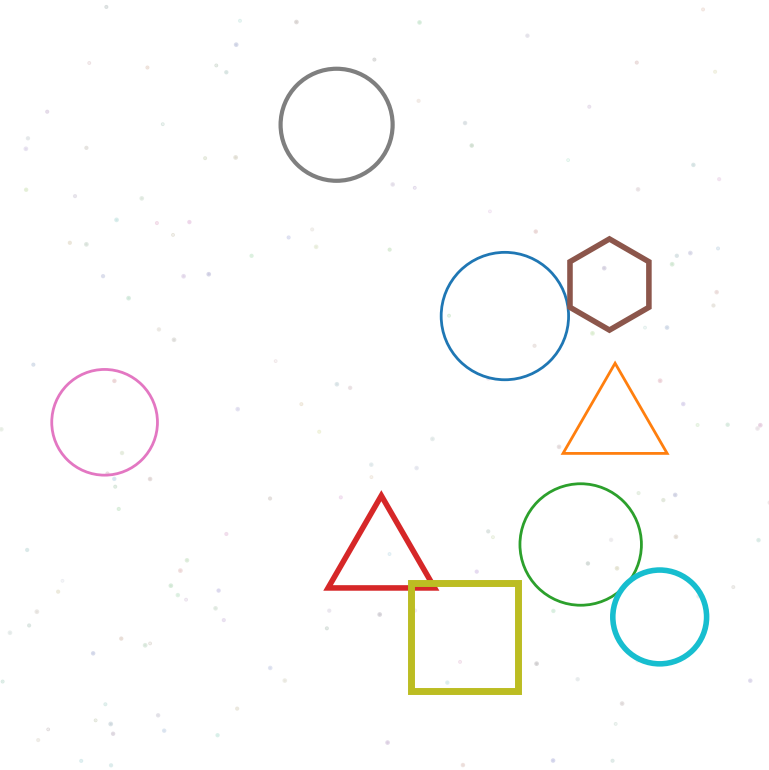[{"shape": "circle", "thickness": 1, "radius": 0.41, "center": [0.656, 0.59]}, {"shape": "triangle", "thickness": 1, "radius": 0.39, "center": [0.799, 0.45]}, {"shape": "circle", "thickness": 1, "radius": 0.39, "center": [0.754, 0.293]}, {"shape": "triangle", "thickness": 2, "radius": 0.4, "center": [0.495, 0.276]}, {"shape": "hexagon", "thickness": 2, "radius": 0.3, "center": [0.791, 0.63]}, {"shape": "circle", "thickness": 1, "radius": 0.34, "center": [0.136, 0.452]}, {"shape": "circle", "thickness": 1.5, "radius": 0.36, "center": [0.437, 0.838]}, {"shape": "square", "thickness": 2.5, "radius": 0.35, "center": [0.603, 0.172]}, {"shape": "circle", "thickness": 2, "radius": 0.3, "center": [0.857, 0.199]}]